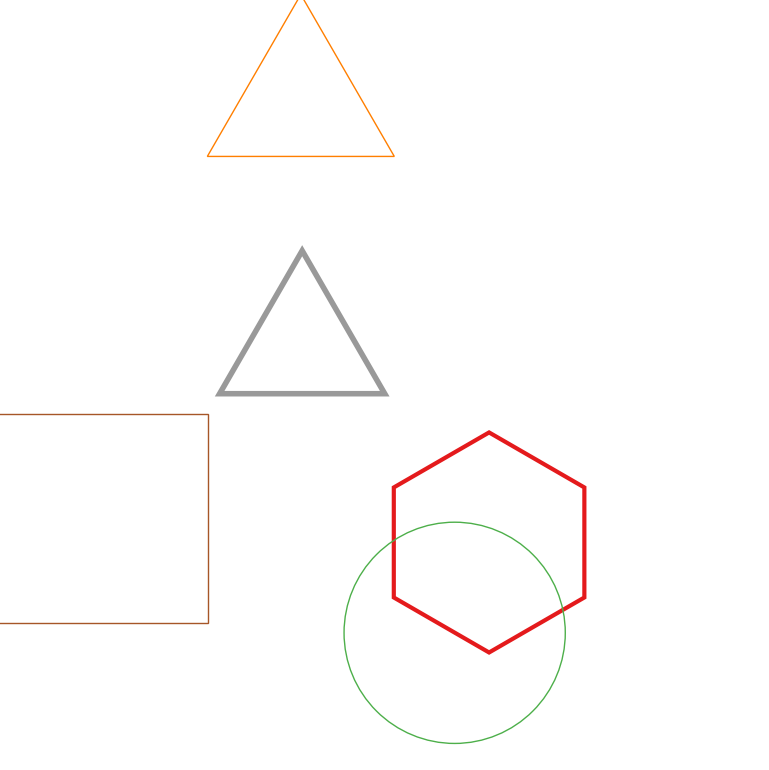[{"shape": "hexagon", "thickness": 1.5, "radius": 0.71, "center": [0.635, 0.295]}, {"shape": "circle", "thickness": 0.5, "radius": 0.72, "center": [0.59, 0.178]}, {"shape": "triangle", "thickness": 0.5, "radius": 0.7, "center": [0.391, 0.867]}, {"shape": "square", "thickness": 0.5, "radius": 0.68, "center": [0.134, 0.326]}, {"shape": "triangle", "thickness": 2, "radius": 0.62, "center": [0.392, 0.551]}]